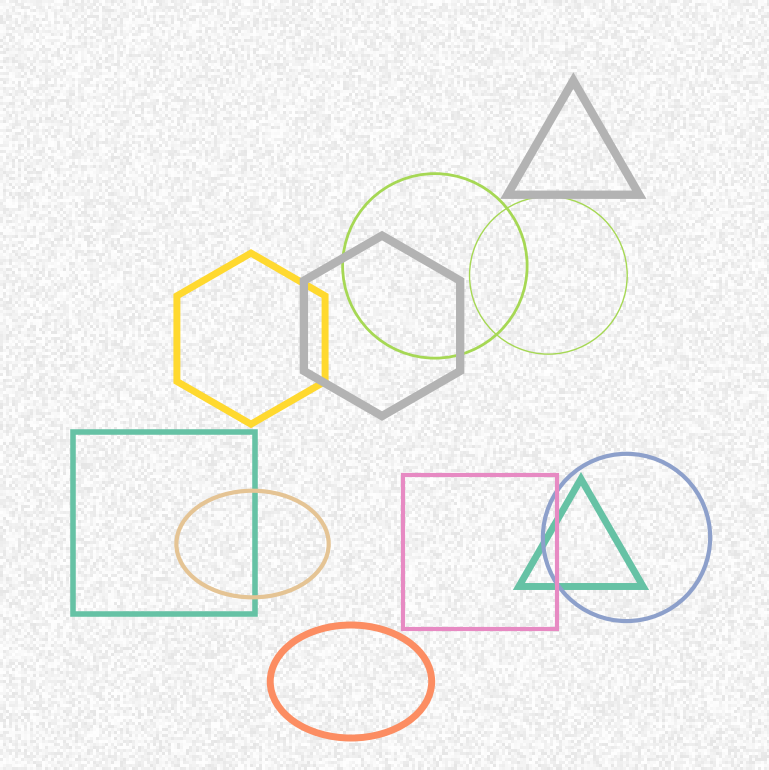[{"shape": "triangle", "thickness": 2.5, "radius": 0.47, "center": [0.755, 0.285]}, {"shape": "square", "thickness": 2, "radius": 0.59, "center": [0.213, 0.321]}, {"shape": "oval", "thickness": 2.5, "radius": 0.52, "center": [0.456, 0.115]}, {"shape": "circle", "thickness": 1.5, "radius": 0.54, "center": [0.814, 0.302]}, {"shape": "square", "thickness": 1.5, "radius": 0.5, "center": [0.623, 0.283]}, {"shape": "circle", "thickness": 1, "radius": 0.6, "center": [0.565, 0.655]}, {"shape": "circle", "thickness": 0.5, "radius": 0.51, "center": [0.712, 0.642]}, {"shape": "hexagon", "thickness": 2.5, "radius": 0.56, "center": [0.326, 0.56]}, {"shape": "oval", "thickness": 1.5, "radius": 0.49, "center": [0.328, 0.293]}, {"shape": "hexagon", "thickness": 3, "radius": 0.59, "center": [0.496, 0.577]}, {"shape": "triangle", "thickness": 3, "radius": 0.49, "center": [0.745, 0.797]}]